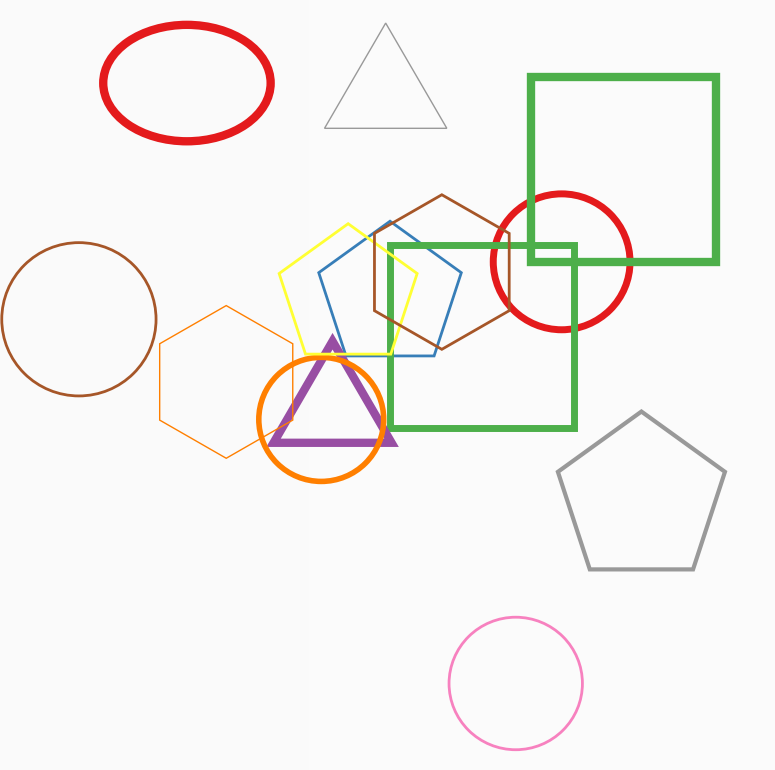[{"shape": "circle", "thickness": 2.5, "radius": 0.44, "center": [0.725, 0.66]}, {"shape": "oval", "thickness": 3, "radius": 0.54, "center": [0.241, 0.892]}, {"shape": "pentagon", "thickness": 1, "radius": 0.48, "center": [0.503, 0.616]}, {"shape": "square", "thickness": 2.5, "radius": 0.59, "center": [0.622, 0.563]}, {"shape": "square", "thickness": 3, "radius": 0.6, "center": [0.805, 0.78]}, {"shape": "triangle", "thickness": 3, "radius": 0.44, "center": [0.429, 0.469]}, {"shape": "hexagon", "thickness": 0.5, "radius": 0.5, "center": [0.292, 0.504]}, {"shape": "circle", "thickness": 2, "radius": 0.4, "center": [0.415, 0.455]}, {"shape": "pentagon", "thickness": 1, "radius": 0.47, "center": [0.449, 0.616]}, {"shape": "hexagon", "thickness": 1, "radius": 0.5, "center": [0.57, 0.647]}, {"shape": "circle", "thickness": 1, "radius": 0.5, "center": [0.102, 0.585]}, {"shape": "circle", "thickness": 1, "radius": 0.43, "center": [0.665, 0.112]}, {"shape": "pentagon", "thickness": 1.5, "radius": 0.57, "center": [0.828, 0.352]}, {"shape": "triangle", "thickness": 0.5, "radius": 0.46, "center": [0.498, 0.879]}]